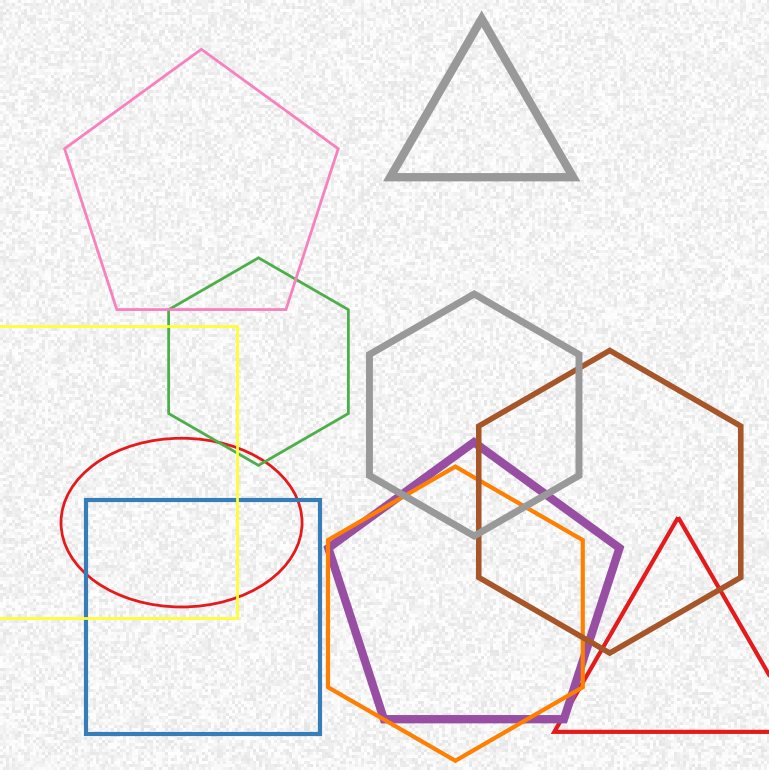[{"shape": "oval", "thickness": 1, "radius": 0.78, "center": [0.236, 0.321]}, {"shape": "triangle", "thickness": 1.5, "radius": 0.93, "center": [0.881, 0.142]}, {"shape": "square", "thickness": 1.5, "radius": 0.76, "center": [0.264, 0.198]}, {"shape": "hexagon", "thickness": 1, "radius": 0.67, "center": [0.336, 0.53]}, {"shape": "pentagon", "thickness": 3, "radius": 0.99, "center": [0.615, 0.227]}, {"shape": "hexagon", "thickness": 1.5, "radius": 0.96, "center": [0.591, 0.203]}, {"shape": "square", "thickness": 1, "radius": 0.95, "center": [0.118, 0.387]}, {"shape": "hexagon", "thickness": 2, "radius": 0.98, "center": [0.792, 0.348]}, {"shape": "pentagon", "thickness": 1, "radius": 0.93, "center": [0.262, 0.749]}, {"shape": "hexagon", "thickness": 2.5, "radius": 0.79, "center": [0.616, 0.461]}, {"shape": "triangle", "thickness": 3, "radius": 0.69, "center": [0.626, 0.838]}]